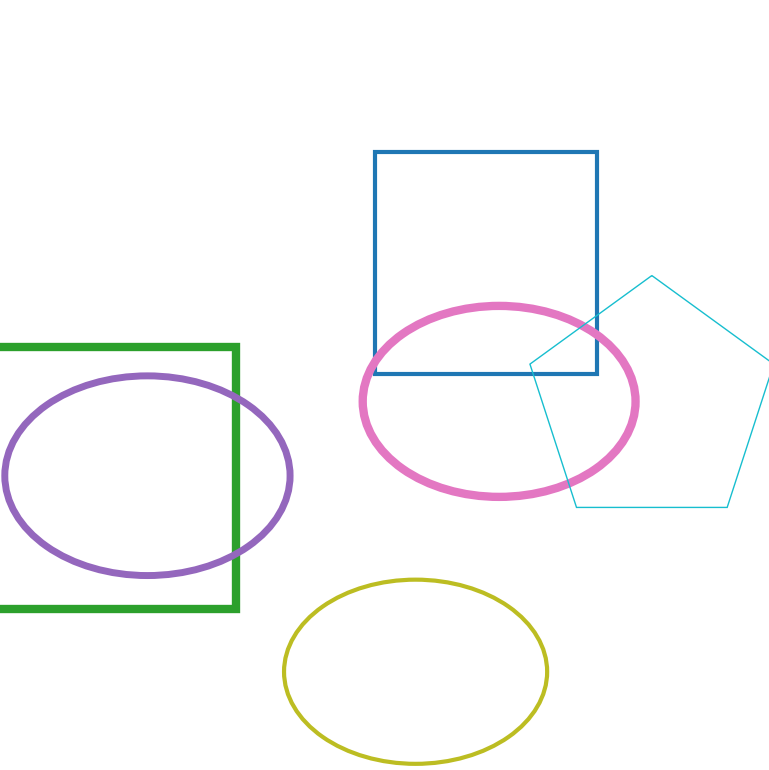[{"shape": "square", "thickness": 1.5, "radius": 0.72, "center": [0.631, 0.659]}, {"shape": "square", "thickness": 3, "radius": 0.85, "center": [0.136, 0.379]}, {"shape": "oval", "thickness": 2.5, "radius": 0.93, "center": [0.191, 0.382]}, {"shape": "oval", "thickness": 3, "radius": 0.89, "center": [0.648, 0.479]}, {"shape": "oval", "thickness": 1.5, "radius": 0.85, "center": [0.54, 0.128]}, {"shape": "pentagon", "thickness": 0.5, "radius": 0.83, "center": [0.847, 0.476]}]